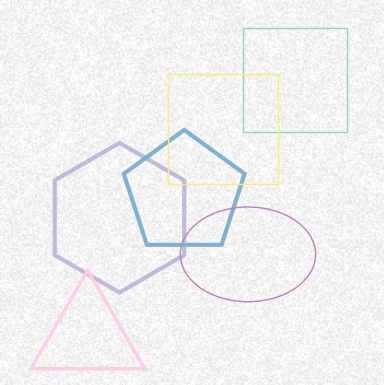[{"shape": "square", "thickness": 1, "radius": 0.68, "center": [0.767, 0.792]}, {"shape": "hexagon", "thickness": 3, "radius": 0.97, "center": [0.31, 0.435]}, {"shape": "pentagon", "thickness": 3, "radius": 0.82, "center": [0.478, 0.498]}, {"shape": "triangle", "thickness": 2.5, "radius": 0.85, "center": [0.228, 0.128]}, {"shape": "oval", "thickness": 1, "radius": 0.88, "center": [0.644, 0.339]}, {"shape": "square", "thickness": 1, "radius": 0.71, "center": [0.578, 0.664]}]